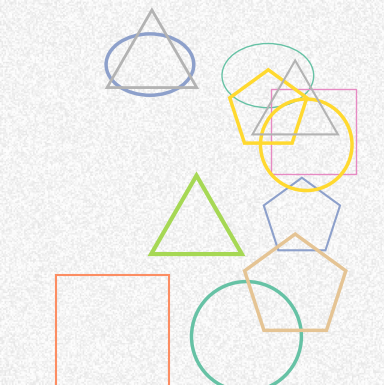[{"shape": "circle", "thickness": 2.5, "radius": 0.71, "center": [0.64, 0.126]}, {"shape": "oval", "thickness": 1, "radius": 0.6, "center": [0.696, 0.804]}, {"shape": "square", "thickness": 1.5, "radius": 0.73, "center": [0.292, 0.14]}, {"shape": "oval", "thickness": 2.5, "radius": 0.57, "center": [0.389, 0.832]}, {"shape": "pentagon", "thickness": 1.5, "radius": 0.52, "center": [0.784, 0.434]}, {"shape": "square", "thickness": 1, "radius": 0.55, "center": [0.814, 0.658]}, {"shape": "triangle", "thickness": 3, "radius": 0.68, "center": [0.51, 0.408]}, {"shape": "pentagon", "thickness": 2.5, "radius": 0.53, "center": [0.697, 0.713]}, {"shape": "circle", "thickness": 2.5, "radius": 0.59, "center": [0.795, 0.624]}, {"shape": "pentagon", "thickness": 2.5, "radius": 0.69, "center": [0.767, 0.254]}, {"shape": "triangle", "thickness": 1.5, "radius": 0.64, "center": [0.767, 0.715]}, {"shape": "triangle", "thickness": 2, "radius": 0.67, "center": [0.395, 0.84]}]